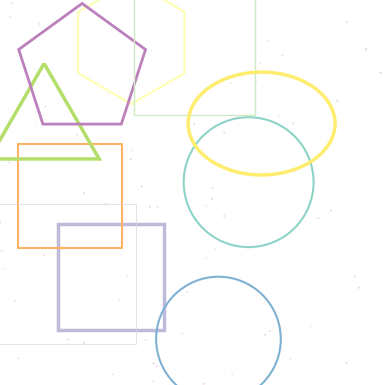[{"shape": "circle", "thickness": 1.5, "radius": 0.84, "center": [0.646, 0.527]}, {"shape": "hexagon", "thickness": 1.5, "radius": 0.8, "center": [0.341, 0.889]}, {"shape": "square", "thickness": 2.5, "radius": 0.69, "center": [0.289, 0.281]}, {"shape": "circle", "thickness": 1.5, "radius": 0.81, "center": [0.567, 0.119]}, {"shape": "square", "thickness": 1.5, "radius": 0.67, "center": [0.181, 0.49]}, {"shape": "triangle", "thickness": 2.5, "radius": 0.83, "center": [0.115, 0.67]}, {"shape": "square", "thickness": 0.5, "radius": 0.91, "center": [0.171, 0.288]}, {"shape": "pentagon", "thickness": 2, "radius": 0.87, "center": [0.213, 0.818]}, {"shape": "square", "thickness": 1, "radius": 0.78, "center": [0.505, 0.858]}, {"shape": "oval", "thickness": 2.5, "radius": 0.95, "center": [0.679, 0.679]}]